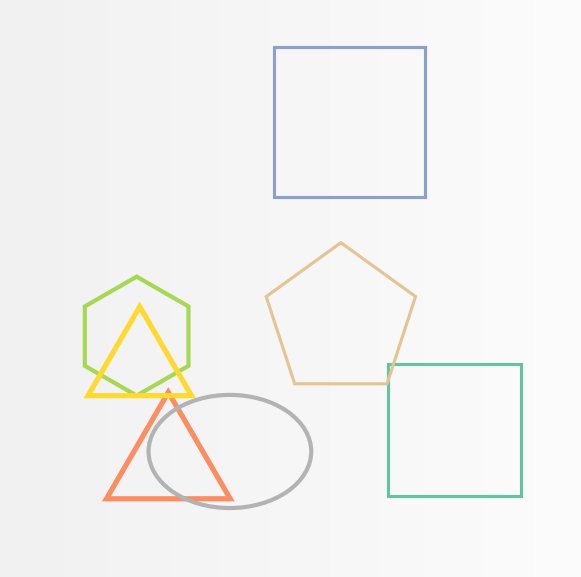[{"shape": "square", "thickness": 1.5, "radius": 0.57, "center": [0.781, 0.254]}, {"shape": "triangle", "thickness": 2.5, "radius": 0.61, "center": [0.29, 0.197]}, {"shape": "square", "thickness": 1.5, "radius": 0.65, "center": [0.601, 0.788]}, {"shape": "hexagon", "thickness": 2, "radius": 0.51, "center": [0.235, 0.417]}, {"shape": "triangle", "thickness": 2.5, "radius": 0.51, "center": [0.24, 0.365]}, {"shape": "pentagon", "thickness": 1.5, "radius": 0.68, "center": [0.586, 0.444]}, {"shape": "oval", "thickness": 2, "radius": 0.7, "center": [0.396, 0.217]}]